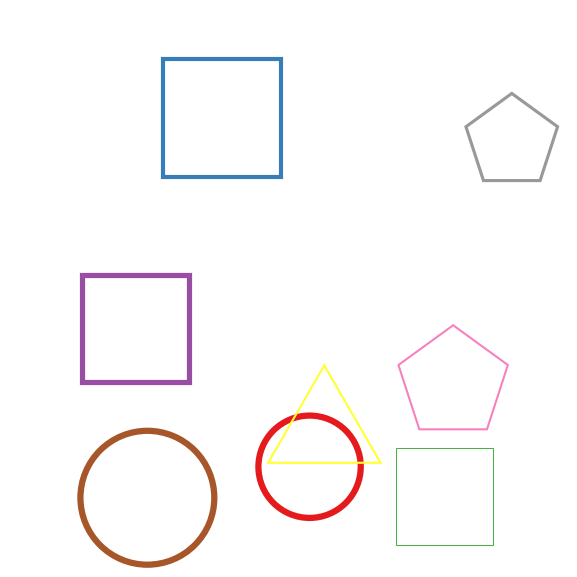[{"shape": "circle", "thickness": 3, "radius": 0.44, "center": [0.536, 0.191]}, {"shape": "square", "thickness": 2, "radius": 0.51, "center": [0.384, 0.794]}, {"shape": "square", "thickness": 0.5, "radius": 0.42, "center": [0.769, 0.139]}, {"shape": "square", "thickness": 2.5, "radius": 0.46, "center": [0.234, 0.43]}, {"shape": "triangle", "thickness": 1, "radius": 0.56, "center": [0.562, 0.254]}, {"shape": "circle", "thickness": 3, "radius": 0.58, "center": [0.255, 0.137]}, {"shape": "pentagon", "thickness": 1, "radius": 0.5, "center": [0.785, 0.336]}, {"shape": "pentagon", "thickness": 1.5, "radius": 0.42, "center": [0.886, 0.754]}]